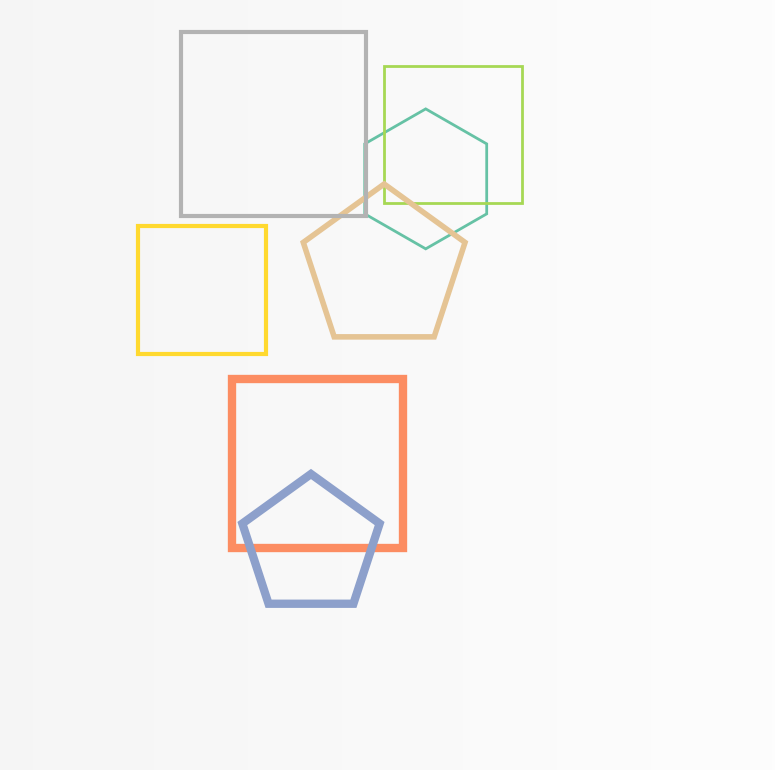[{"shape": "hexagon", "thickness": 1, "radius": 0.45, "center": [0.549, 0.768]}, {"shape": "square", "thickness": 3, "radius": 0.55, "center": [0.41, 0.398]}, {"shape": "pentagon", "thickness": 3, "radius": 0.47, "center": [0.401, 0.291]}, {"shape": "square", "thickness": 1, "radius": 0.44, "center": [0.584, 0.825]}, {"shape": "square", "thickness": 1.5, "radius": 0.42, "center": [0.26, 0.623]}, {"shape": "pentagon", "thickness": 2, "radius": 0.55, "center": [0.496, 0.651]}, {"shape": "square", "thickness": 1.5, "radius": 0.6, "center": [0.353, 0.839]}]